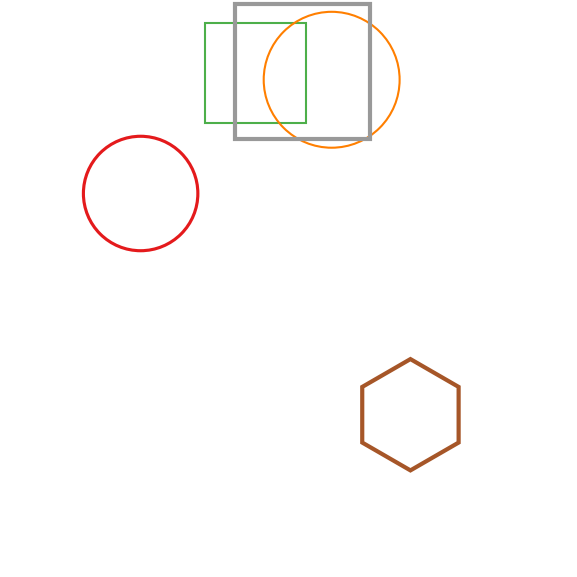[{"shape": "circle", "thickness": 1.5, "radius": 0.5, "center": [0.244, 0.664]}, {"shape": "square", "thickness": 1, "radius": 0.43, "center": [0.442, 0.872]}, {"shape": "circle", "thickness": 1, "radius": 0.59, "center": [0.574, 0.861]}, {"shape": "hexagon", "thickness": 2, "radius": 0.48, "center": [0.711, 0.281]}, {"shape": "square", "thickness": 2, "radius": 0.59, "center": [0.523, 0.875]}]